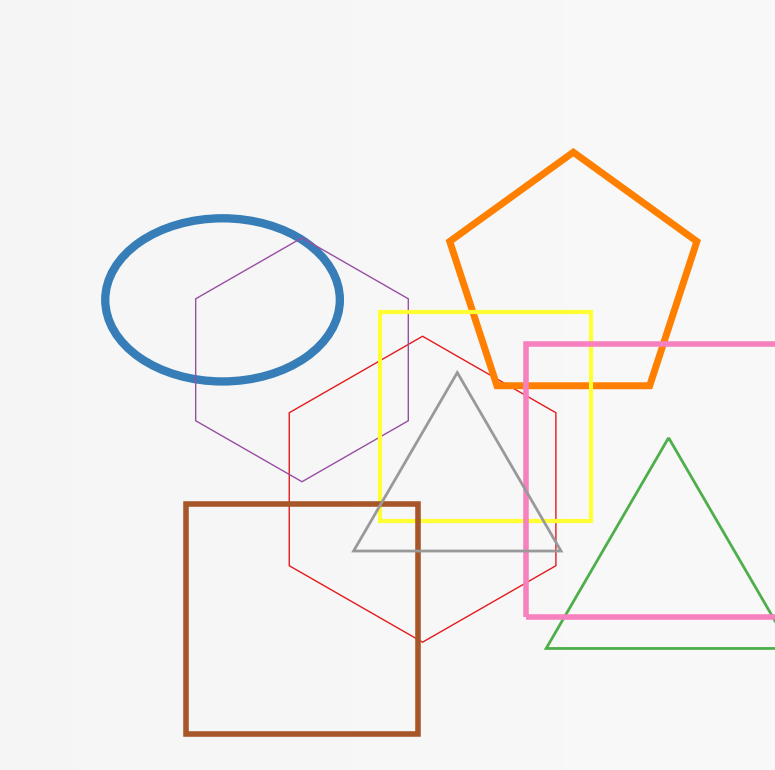[{"shape": "hexagon", "thickness": 0.5, "radius": 0.99, "center": [0.545, 0.365]}, {"shape": "oval", "thickness": 3, "radius": 0.76, "center": [0.287, 0.611]}, {"shape": "triangle", "thickness": 1, "radius": 0.91, "center": [0.863, 0.249]}, {"shape": "hexagon", "thickness": 0.5, "radius": 0.79, "center": [0.39, 0.533]}, {"shape": "pentagon", "thickness": 2.5, "radius": 0.84, "center": [0.74, 0.635]}, {"shape": "square", "thickness": 1.5, "radius": 0.68, "center": [0.626, 0.459]}, {"shape": "square", "thickness": 2, "radius": 0.75, "center": [0.39, 0.196]}, {"shape": "square", "thickness": 2, "radius": 0.89, "center": [0.856, 0.376]}, {"shape": "triangle", "thickness": 1, "radius": 0.77, "center": [0.59, 0.362]}]